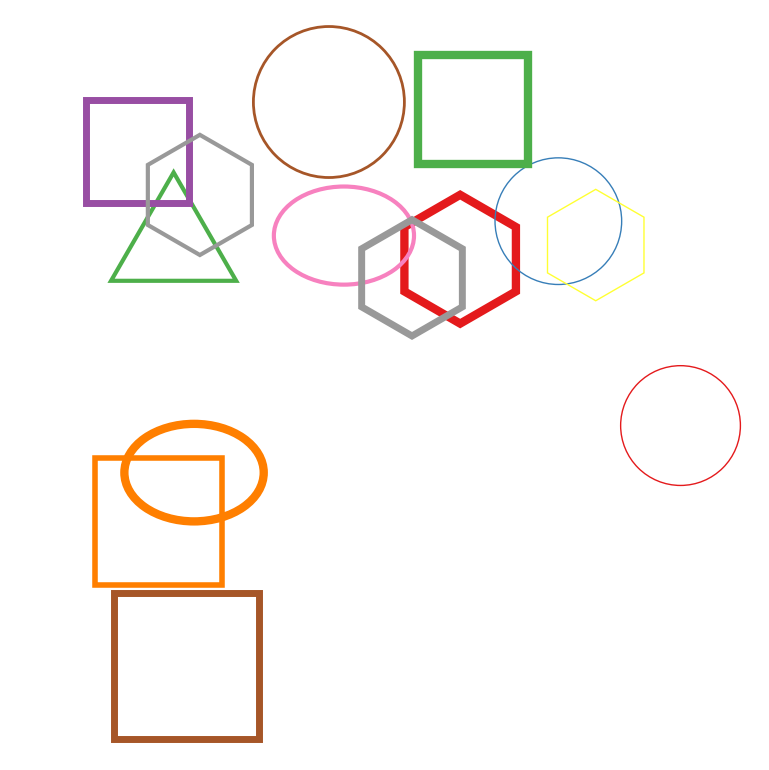[{"shape": "hexagon", "thickness": 3, "radius": 0.42, "center": [0.598, 0.663]}, {"shape": "circle", "thickness": 0.5, "radius": 0.39, "center": [0.884, 0.447]}, {"shape": "circle", "thickness": 0.5, "radius": 0.41, "center": [0.725, 0.713]}, {"shape": "square", "thickness": 3, "radius": 0.36, "center": [0.614, 0.858]}, {"shape": "triangle", "thickness": 1.5, "radius": 0.47, "center": [0.225, 0.682]}, {"shape": "square", "thickness": 2.5, "radius": 0.33, "center": [0.178, 0.803]}, {"shape": "square", "thickness": 2, "radius": 0.41, "center": [0.206, 0.322]}, {"shape": "oval", "thickness": 3, "radius": 0.45, "center": [0.252, 0.386]}, {"shape": "hexagon", "thickness": 0.5, "radius": 0.36, "center": [0.774, 0.682]}, {"shape": "circle", "thickness": 1, "radius": 0.49, "center": [0.427, 0.868]}, {"shape": "square", "thickness": 2.5, "radius": 0.47, "center": [0.242, 0.135]}, {"shape": "oval", "thickness": 1.5, "radius": 0.46, "center": [0.447, 0.694]}, {"shape": "hexagon", "thickness": 2.5, "radius": 0.38, "center": [0.535, 0.639]}, {"shape": "hexagon", "thickness": 1.5, "radius": 0.39, "center": [0.26, 0.747]}]